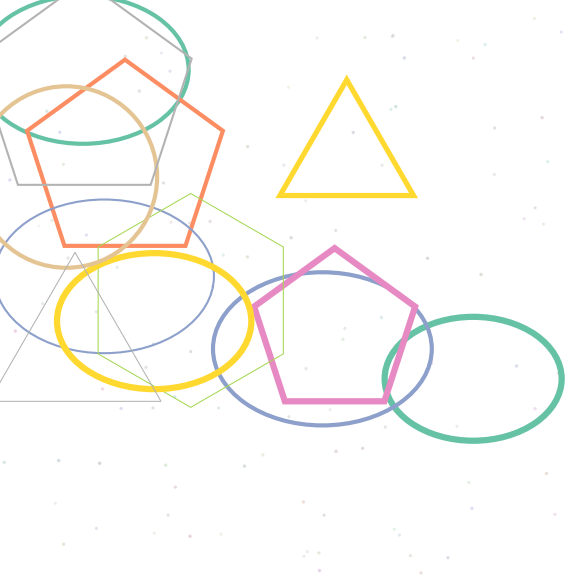[{"shape": "oval", "thickness": 2, "radius": 0.91, "center": [0.144, 0.878]}, {"shape": "oval", "thickness": 3, "radius": 0.77, "center": [0.819, 0.343]}, {"shape": "pentagon", "thickness": 2, "radius": 0.89, "center": [0.216, 0.718]}, {"shape": "oval", "thickness": 1, "radius": 0.95, "center": [0.18, 0.521]}, {"shape": "oval", "thickness": 2, "radius": 0.95, "center": [0.558, 0.395]}, {"shape": "pentagon", "thickness": 3, "radius": 0.73, "center": [0.579, 0.423]}, {"shape": "hexagon", "thickness": 0.5, "radius": 0.93, "center": [0.33, 0.479]}, {"shape": "triangle", "thickness": 2.5, "radius": 0.67, "center": [0.6, 0.727]}, {"shape": "oval", "thickness": 3, "radius": 0.84, "center": [0.267, 0.443]}, {"shape": "circle", "thickness": 2, "radius": 0.79, "center": [0.115, 0.693]}, {"shape": "triangle", "thickness": 0.5, "radius": 0.86, "center": [0.13, 0.39]}, {"shape": "pentagon", "thickness": 1, "radius": 0.98, "center": [0.146, 0.837]}]